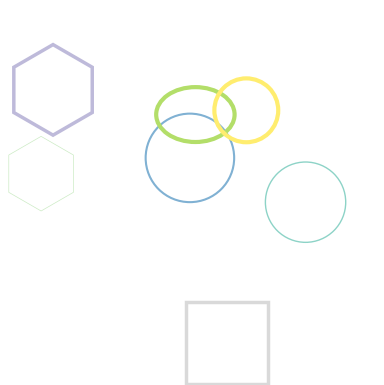[{"shape": "circle", "thickness": 1, "radius": 0.52, "center": [0.794, 0.475]}, {"shape": "hexagon", "thickness": 2.5, "radius": 0.59, "center": [0.138, 0.767]}, {"shape": "circle", "thickness": 1.5, "radius": 0.57, "center": [0.493, 0.59]}, {"shape": "oval", "thickness": 3, "radius": 0.51, "center": [0.507, 0.702]}, {"shape": "square", "thickness": 2.5, "radius": 0.53, "center": [0.59, 0.11]}, {"shape": "hexagon", "thickness": 0.5, "radius": 0.48, "center": [0.107, 0.549]}, {"shape": "circle", "thickness": 3, "radius": 0.41, "center": [0.64, 0.713]}]